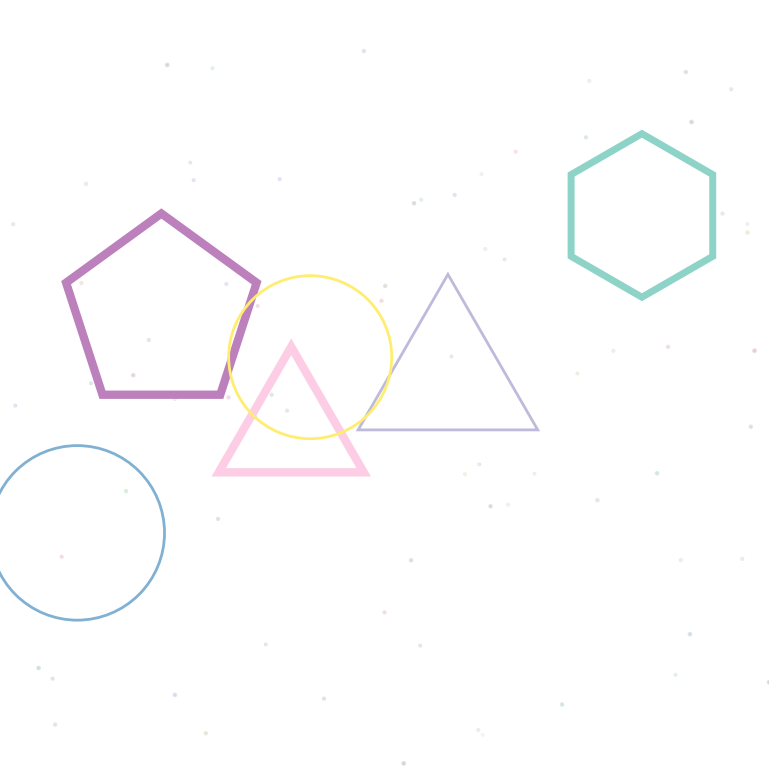[{"shape": "hexagon", "thickness": 2.5, "radius": 0.53, "center": [0.834, 0.72]}, {"shape": "triangle", "thickness": 1, "radius": 0.67, "center": [0.582, 0.509]}, {"shape": "circle", "thickness": 1, "radius": 0.57, "center": [0.1, 0.308]}, {"shape": "triangle", "thickness": 3, "radius": 0.54, "center": [0.378, 0.441]}, {"shape": "pentagon", "thickness": 3, "radius": 0.65, "center": [0.21, 0.593]}, {"shape": "circle", "thickness": 1, "radius": 0.53, "center": [0.403, 0.536]}]